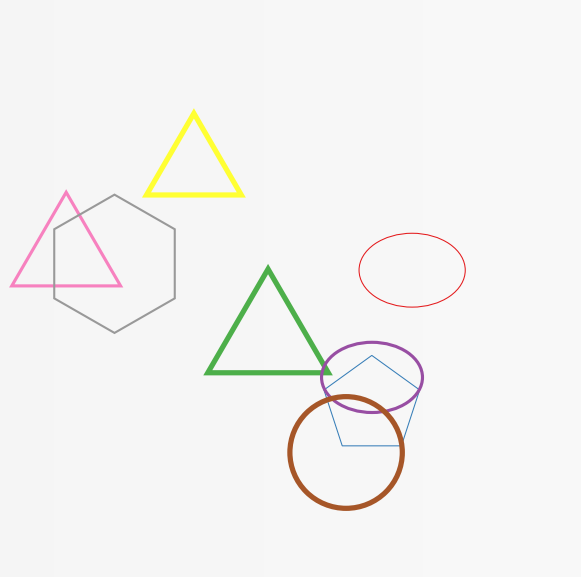[{"shape": "oval", "thickness": 0.5, "radius": 0.46, "center": [0.709, 0.531]}, {"shape": "pentagon", "thickness": 0.5, "radius": 0.43, "center": [0.64, 0.297]}, {"shape": "triangle", "thickness": 2.5, "radius": 0.6, "center": [0.461, 0.414]}, {"shape": "oval", "thickness": 1.5, "radius": 0.43, "center": [0.64, 0.346]}, {"shape": "triangle", "thickness": 2.5, "radius": 0.47, "center": [0.334, 0.709]}, {"shape": "circle", "thickness": 2.5, "radius": 0.48, "center": [0.595, 0.216]}, {"shape": "triangle", "thickness": 1.5, "radius": 0.54, "center": [0.114, 0.558]}, {"shape": "hexagon", "thickness": 1, "radius": 0.6, "center": [0.197, 0.542]}]